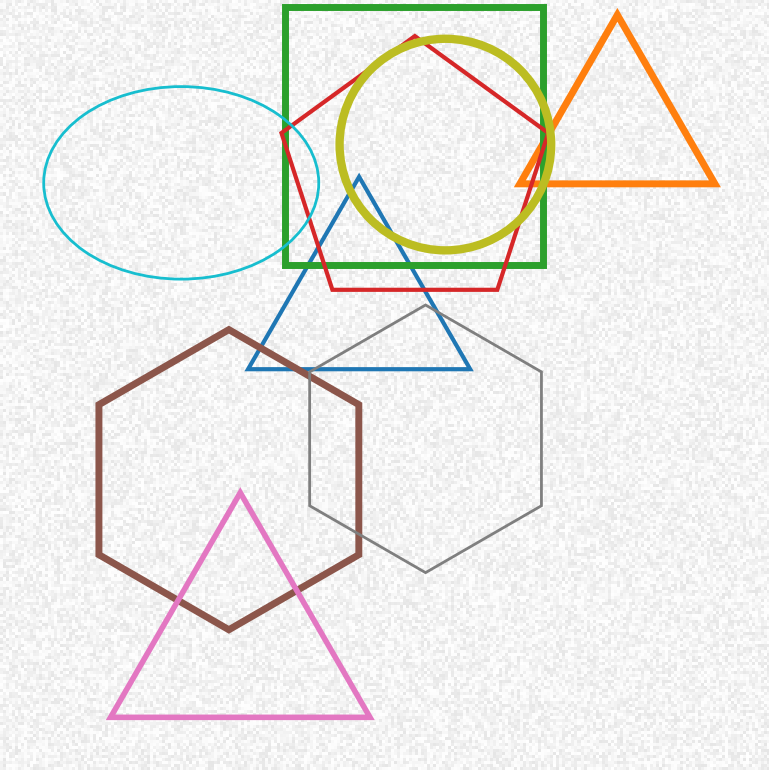[{"shape": "triangle", "thickness": 1.5, "radius": 0.83, "center": [0.466, 0.604]}, {"shape": "triangle", "thickness": 2.5, "radius": 0.73, "center": [0.802, 0.834]}, {"shape": "square", "thickness": 2.5, "radius": 0.84, "center": [0.538, 0.823]}, {"shape": "pentagon", "thickness": 1.5, "radius": 0.91, "center": [0.539, 0.771]}, {"shape": "hexagon", "thickness": 2.5, "radius": 0.97, "center": [0.297, 0.377]}, {"shape": "triangle", "thickness": 2, "radius": 0.97, "center": [0.312, 0.166]}, {"shape": "hexagon", "thickness": 1, "radius": 0.87, "center": [0.553, 0.43]}, {"shape": "circle", "thickness": 3, "radius": 0.69, "center": [0.578, 0.812]}, {"shape": "oval", "thickness": 1, "radius": 0.89, "center": [0.235, 0.763]}]